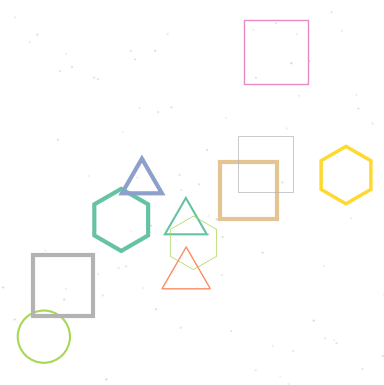[{"shape": "triangle", "thickness": 1.5, "radius": 0.31, "center": [0.483, 0.423]}, {"shape": "hexagon", "thickness": 3, "radius": 0.4, "center": [0.315, 0.429]}, {"shape": "triangle", "thickness": 1, "radius": 0.36, "center": [0.484, 0.286]}, {"shape": "triangle", "thickness": 3, "radius": 0.3, "center": [0.369, 0.528]}, {"shape": "square", "thickness": 1, "radius": 0.41, "center": [0.717, 0.865]}, {"shape": "hexagon", "thickness": 0.5, "radius": 0.35, "center": [0.502, 0.369]}, {"shape": "circle", "thickness": 1.5, "radius": 0.34, "center": [0.114, 0.126]}, {"shape": "hexagon", "thickness": 2.5, "radius": 0.37, "center": [0.899, 0.545]}, {"shape": "square", "thickness": 3, "radius": 0.37, "center": [0.645, 0.505]}, {"shape": "square", "thickness": 3, "radius": 0.39, "center": [0.164, 0.259]}, {"shape": "square", "thickness": 0.5, "radius": 0.36, "center": [0.69, 0.574]}]